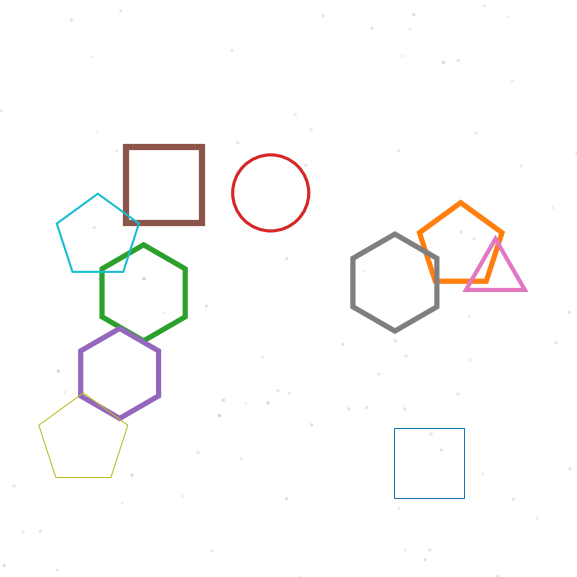[{"shape": "square", "thickness": 0.5, "radius": 0.3, "center": [0.743, 0.197]}, {"shape": "pentagon", "thickness": 2.5, "radius": 0.38, "center": [0.798, 0.573]}, {"shape": "hexagon", "thickness": 2.5, "radius": 0.42, "center": [0.249, 0.492]}, {"shape": "circle", "thickness": 1.5, "radius": 0.33, "center": [0.469, 0.665]}, {"shape": "hexagon", "thickness": 2.5, "radius": 0.39, "center": [0.207, 0.353]}, {"shape": "square", "thickness": 3, "radius": 0.33, "center": [0.284, 0.679]}, {"shape": "triangle", "thickness": 2, "radius": 0.29, "center": [0.858, 0.527]}, {"shape": "hexagon", "thickness": 2.5, "radius": 0.42, "center": [0.684, 0.51]}, {"shape": "pentagon", "thickness": 0.5, "radius": 0.41, "center": [0.144, 0.238]}, {"shape": "pentagon", "thickness": 1, "radius": 0.37, "center": [0.169, 0.589]}]